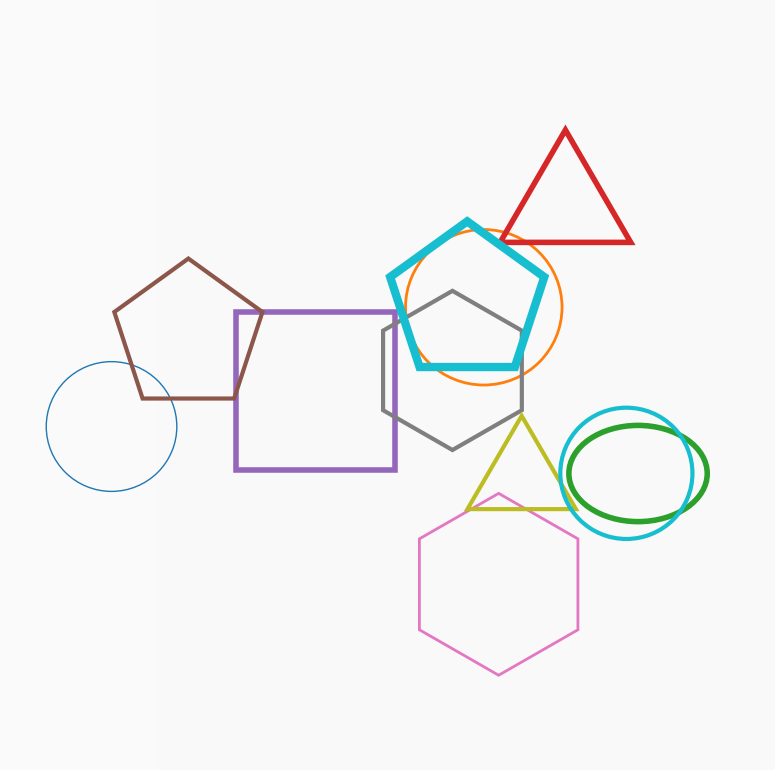[{"shape": "circle", "thickness": 0.5, "radius": 0.42, "center": [0.144, 0.446]}, {"shape": "circle", "thickness": 1, "radius": 0.5, "center": [0.624, 0.601]}, {"shape": "oval", "thickness": 2, "radius": 0.45, "center": [0.823, 0.385]}, {"shape": "triangle", "thickness": 2, "radius": 0.49, "center": [0.73, 0.734]}, {"shape": "square", "thickness": 2, "radius": 0.51, "center": [0.407, 0.492]}, {"shape": "pentagon", "thickness": 1.5, "radius": 0.5, "center": [0.243, 0.564]}, {"shape": "hexagon", "thickness": 1, "radius": 0.59, "center": [0.643, 0.241]}, {"shape": "hexagon", "thickness": 1.5, "radius": 0.52, "center": [0.584, 0.519]}, {"shape": "triangle", "thickness": 1.5, "radius": 0.4, "center": [0.673, 0.379]}, {"shape": "pentagon", "thickness": 3, "radius": 0.52, "center": [0.603, 0.608]}, {"shape": "circle", "thickness": 1.5, "radius": 0.43, "center": [0.808, 0.385]}]